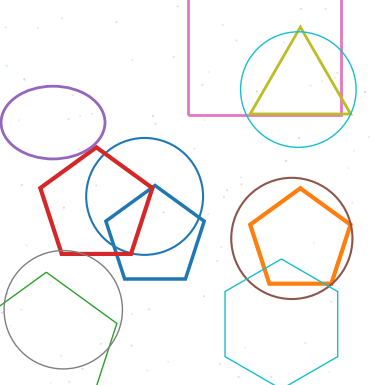[{"shape": "circle", "thickness": 1.5, "radius": 0.76, "center": [0.376, 0.49]}, {"shape": "pentagon", "thickness": 2.5, "radius": 0.67, "center": [0.403, 0.384]}, {"shape": "pentagon", "thickness": 3, "radius": 0.69, "center": [0.78, 0.374]}, {"shape": "pentagon", "thickness": 1, "radius": 0.96, "center": [0.12, 0.1]}, {"shape": "pentagon", "thickness": 3, "radius": 0.77, "center": [0.25, 0.464]}, {"shape": "oval", "thickness": 2, "radius": 0.67, "center": [0.138, 0.682]}, {"shape": "circle", "thickness": 1.5, "radius": 0.79, "center": [0.758, 0.381]}, {"shape": "square", "thickness": 2, "radius": 0.99, "center": [0.688, 0.9]}, {"shape": "circle", "thickness": 1, "radius": 0.77, "center": [0.164, 0.195]}, {"shape": "triangle", "thickness": 2, "radius": 0.75, "center": [0.78, 0.779]}, {"shape": "circle", "thickness": 1, "radius": 0.75, "center": [0.775, 0.767]}, {"shape": "hexagon", "thickness": 1, "radius": 0.84, "center": [0.731, 0.158]}]